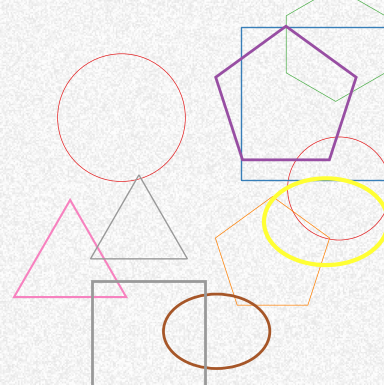[{"shape": "circle", "thickness": 0.5, "radius": 0.83, "center": [0.316, 0.694]}, {"shape": "circle", "thickness": 0.5, "radius": 0.67, "center": [0.881, 0.51]}, {"shape": "square", "thickness": 1, "radius": 0.99, "center": [0.825, 0.731]}, {"shape": "hexagon", "thickness": 0.5, "radius": 0.74, "center": [0.872, 0.885]}, {"shape": "pentagon", "thickness": 2, "radius": 0.96, "center": [0.743, 0.74]}, {"shape": "pentagon", "thickness": 0.5, "radius": 0.78, "center": [0.708, 0.334]}, {"shape": "oval", "thickness": 3, "radius": 0.8, "center": [0.847, 0.424]}, {"shape": "oval", "thickness": 2, "radius": 0.69, "center": [0.563, 0.139]}, {"shape": "triangle", "thickness": 1.5, "radius": 0.84, "center": [0.182, 0.312]}, {"shape": "square", "thickness": 2, "radius": 0.73, "center": [0.385, 0.125]}, {"shape": "triangle", "thickness": 1, "radius": 0.73, "center": [0.361, 0.4]}]